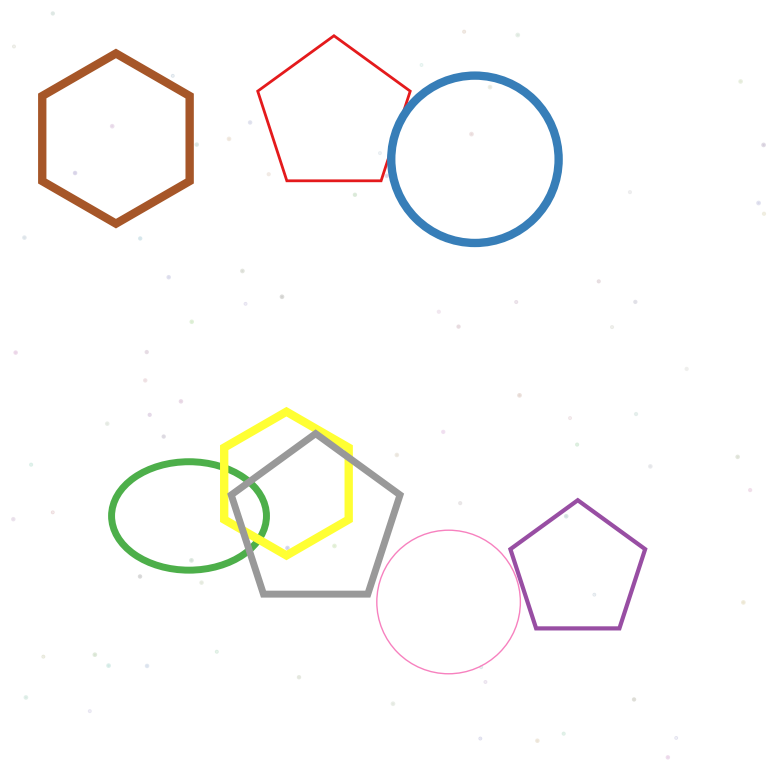[{"shape": "pentagon", "thickness": 1, "radius": 0.52, "center": [0.434, 0.849]}, {"shape": "circle", "thickness": 3, "radius": 0.54, "center": [0.617, 0.793]}, {"shape": "oval", "thickness": 2.5, "radius": 0.5, "center": [0.245, 0.33]}, {"shape": "pentagon", "thickness": 1.5, "radius": 0.46, "center": [0.75, 0.258]}, {"shape": "hexagon", "thickness": 3, "radius": 0.47, "center": [0.372, 0.372]}, {"shape": "hexagon", "thickness": 3, "radius": 0.55, "center": [0.151, 0.82]}, {"shape": "circle", "thickness": 0.5, "radius": 0.47, "center": [0.583, 0.218]}, {"shape": "pentagon", "thickness": 2.5, "radius": 0.58, "center": [0.41, 0.322]}]